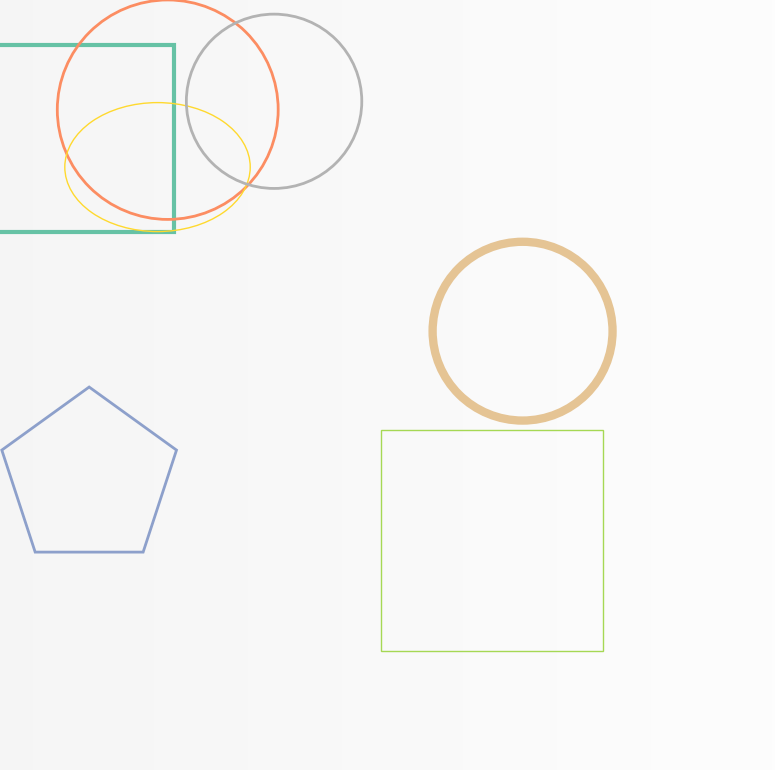[{"shape": "square", "thickness": 1.5, "radius": 0.61, "center": [0.103, 0.821]}, {"shape": "circle", "thickness": 1, "radius": 0.71, "center": [0.216, 0.858]}, {"shape": "pentagon", "thickness": 1, "radius": 0.59, "center": [0.115, 0.379]}, {"shape": "square", "thickness": 0.5, "radius": 0.72, "center": [0.635, 0.298]}, {"shape": "oval", "thickness": 0.5, "radius": 0.6, "center": [0.203, 0.783]}, {"shape": "circle", "thickness": 3, "radius": 0.58, "center": [0.674, 0.57]}, {"shape": "circle", "thickness": 1, "radius": 0.57, "center": [0.354, 0.868]}]